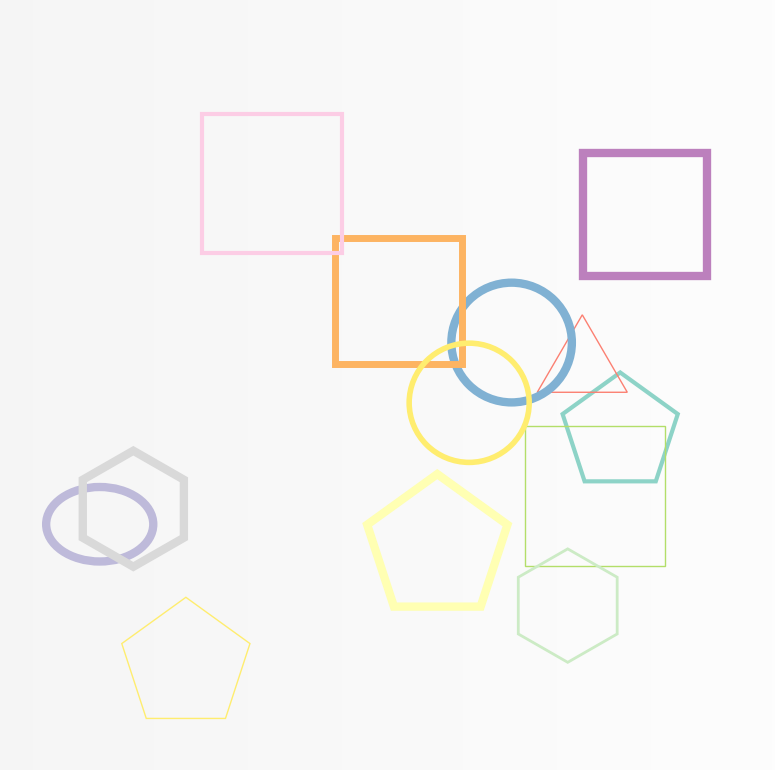[{"shape": "pentagon", "thickness": 1.5, "radius": 0.39, "center": [0.8, 0.438]}, {"shape": "pentagon", "thickness": 3, "radius": 0.48, "center": [0.564, 0.289]}, {"shape": "oval", "thickness": 3, "radius": 0.35, "center": [0.129, 0.319]}, {"shape": "triangle", "thickness": 0.5, "radius": 0.34, "center": [0.751, 0.524]}, {"shape": "circle", "thickness": 3, "radius": 0.39, "center": [0.66, 0.555]}, {"shape": "square", "thickness": 2.5, "radius": 0.41, "center": [0.514, 0.609]}, {"shape": "square", "thickness": 0.5, "radius": 0.45, "center": [0.768, 0.356]}, {"shape": "square", "thickness": 1.5, "radius": 0.45, "center": [0.35, 0.762]}, {"shape": "hexagon", "thickness": 3, "radius": 0.38, "center": [0.172, 0.339]}, {"shape": "square", "thickness": 3, "radius": 0.4, "center": [0.832, 0.721]}, {"shape": "hexagon", "thickness": 1, "radius": 0.37, "center": [0.733, 0.214]}, {"shape": "circle", "thickness": 2, "radius": 0.39, "center": [0.605, 0.477]}, {"shape": "pentagon", "thickness": 0.5, "radius": 0.43, "center": [0.24, 0.137]}]